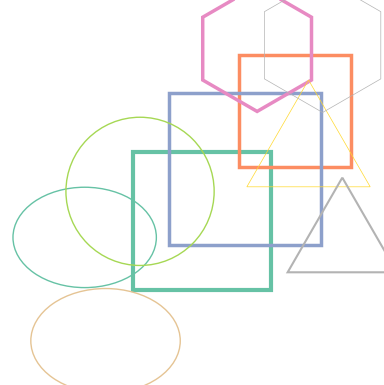[{"shape": "oval", "thickness": 1, "radius": 0.93, "center": [0.22, 0.383]}, {"shape": "square", "thickness": 3, "radius": 0.9, "center": [0.524, 0.425]}, {"shape": "square", "thickness": 2.5, "radius": 0.72, "center": [0.767, 0.712]}, {"shape": "square", "thickness": 2.5, "radius": 0.98, "center": [0.637, 0.561]}, {"shape": "hexagon", "thickness": 2.5, "radius": 0.82, "center": [0.668, 0.874]}, {"shape": "circle", "thickness": 1, "radius": 0.96, "center": [0.364, 0.503]}, {"shape": "triangle", "thickness": 0.5, "radius": 0.92, "center": [0.801, 0.607]}, {"shape": "oval", "thickness": 1, "radius": 0.97, "center": [0.274, 0.115]}, {"shape": "triangle", "thickness": 1.5, "radius": 0.82, "center": [0.889, 0.375]}, {"shape": "hexagon", "thickness": 0.5, "radius": 0.87, "center": [0.838, 0.882]}]